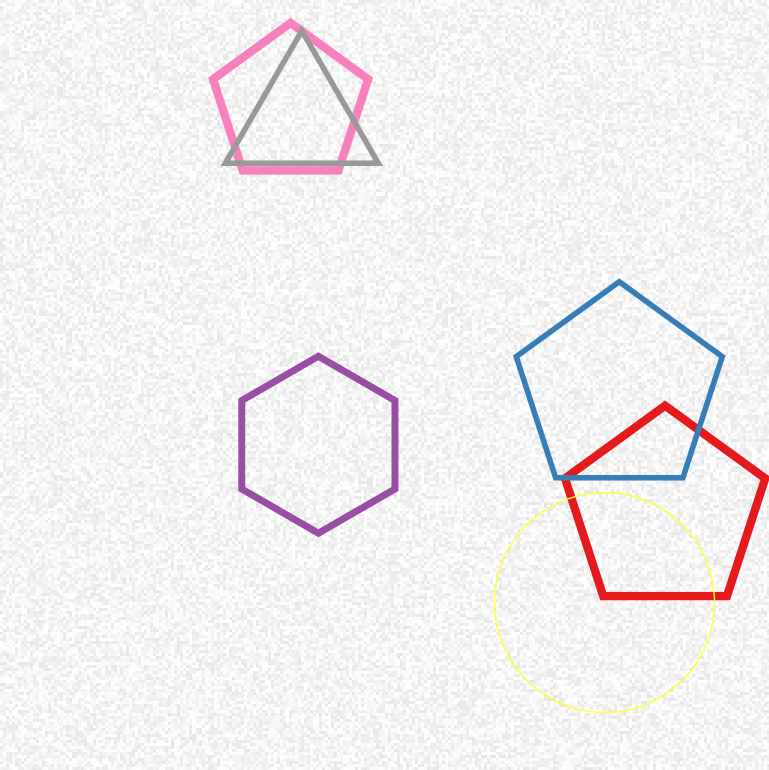[{"shape": "pentagon", "thickness": 3, "radius": 0.68, "center": [0.864, 0.336]}, {"shape": "pentagon", "thickness": 2, "radius": 0.7, "center": [0.804, 0.493]}, {"shape": "hexagon", "thickness": 2.5, "radius": 0.57, "center": [0.413, 0.422]}, {"shape": "circle", "thickness": 0.5, "radius": 0.71, "center": [0.785, 0.217]}, {"shape": "pentagon", "thickness": 3, "radius": 0.53, "center": [0.377, 0.864]}, {"shape": "triangle", "thickness": 2, "radius": 0.57, "center": [0.392, 0.845]}]